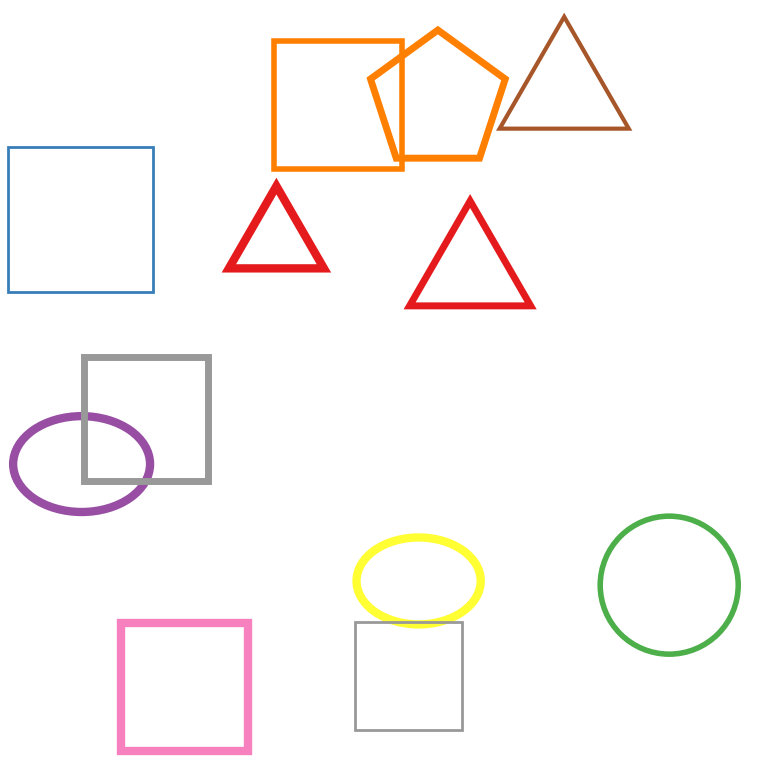[{"shape": "triangle", "thickness": 3, "radius": 0.36, "center": [0.359, 0.687]}, {"shape": "triangle", "thickness": 2.5, "radius": 0.45, "center": [0.611, 0.648]}, {"shape": "square", "thickness": 1, "radius": 0.47, "center": [0.104, 0.715]}, {"shape": "circle", "thickness": 2, "radius": 0.45, "center": [0.869, 0.24]}, {"shape": "oval", "thickness": 3, "radius": 0.44, "center": [0.106, 0.397]}, {"shape": "pentagon", "thickness": 2.5, "radius": 0.46, "center": [0.569, 0.869]}, {"shape": "square", "thickness": 2, "radius": 0.42, "center": [0.439, 0.863]}, {"shape": "oval", "thickness": 3, "radius": 0.4, "center": [0.544, 0.246]}, {"shape": "triangle", "thickness": 1.5, "radius": 0.48, "center": [0.733, 0.881]}, {"shape": "square", "thickness": 3, "radius": 0.41, "center": [0.24, 0.108]}, {"shape": "square", "thickness": 1, "radius": 0.35, "center": [0.531, 0.122]}, {"shape": "square", "thickness": 2.5, "radius": 0.4, "center": [0.19, 0.455]}]